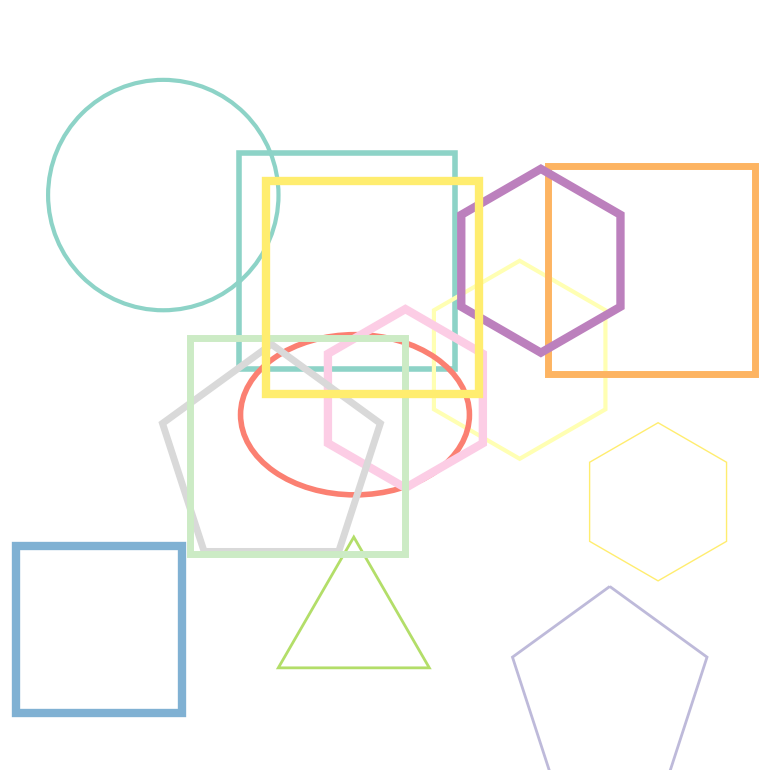[{"shape": "circle", "thickness": 1.5, "radius": 0.75, "center": [0.212, 0.747]}, {"shape": "square", "thickness": 2, "radius": 0.7, "center": [0.45, 0.661]}, {"shape": "hexagon", "thickness": 1.5, "radius": 0.64, "center": [0.675, 0.533]}, {"shape": "pentagon", "thickness": 1, "radius": 0.66, "center": [0.792, 0.106]}, {"shape": "oval", "thickness": 2, "radius": 0.74, "center": [0.461, 0.461]}, {"shape": "square", "thickness": 3, "radius": 0.54, "center": [0.129, 0.182]}, {"shape": "square", "thickness": 2.5, "radius": 0.67, "center": [0.846, 0.649]}, {"shape": "triangle", "thickness": 1, "radius": 0.57, "center": [0.459, 0.189]}, {"shape": "hexagon", "thickness": 3, "radius": 0.58, "center": [0.526, 0.482]}, {"shape": "pentagon", "thickness": 2.5, "radius": 0.74, "center": [0.353, 0.404]}, {"shape": "hexagon", "thickness": 3, "radius": 0.6, "center": [0.702, 0.661]}, {"shape": "square", "thickness": 2.5, "radius": 0.7, "center": [0.386, 0.421]}, {"shape": "square", "thickness": 3, "radius": 0.69, "center": [0.484, 0.626]}, {"shape": "hexagon", "thickness": 0.5, "radius": 0.51, "center": [0.855, 0.348]}]